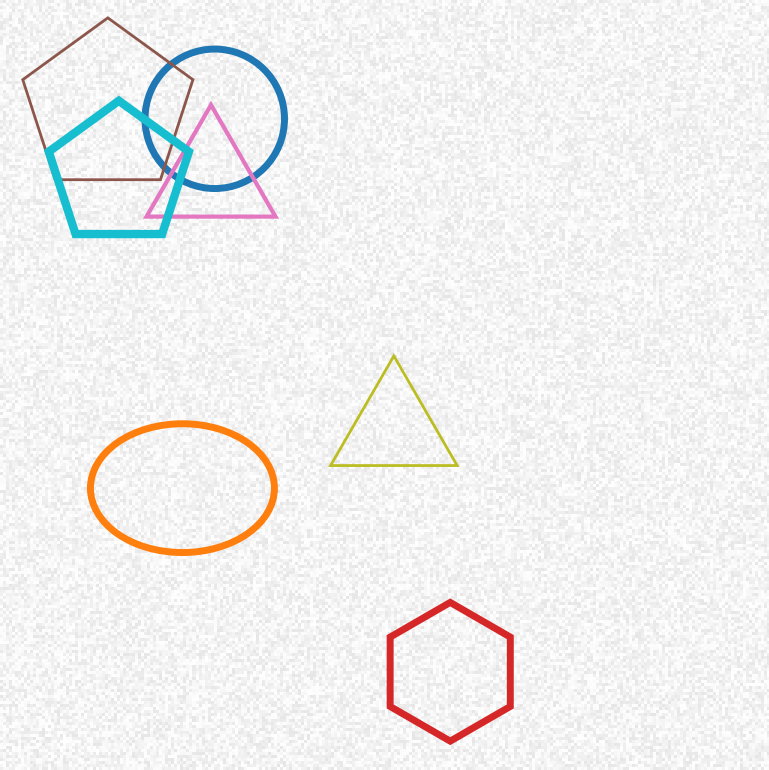[{"shape": "circle", "thickness": 2.5, "radius": 0.45, "center": [0.279, 0.846]}, {"shape": "oval", "thickness": 2.5, "radius": 0.6, "center": [0.237, 0.366]}, {"shape": "hexagon", "thickness": 2.5, "radius": 0.45, "center": [0.585, 0.128]}, {"shape": "pentagon", "thickness": 1, "radius": 0.58, "center": [0.14, 0.861]}, {"shape": "triangle", "thickness": 1.5, "radius": 0.48, "center": [0.274, 0.767]}, {"shape": "triangle", "thickness": 1, "radius": 0.47, "center": [0.512, 0.443]}, {"shape": "pentagon", "thickness": 3, "radius": 0.48, "center": [0.154, 0.773]}]